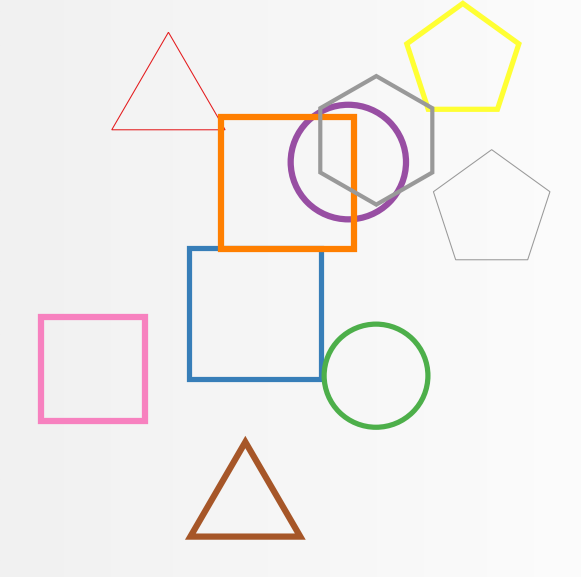[{"shape": "triangle", "thickness": 0.5, "radius": 0.56, "center": [0.29, 0.831]}, {"shape": "square", "thickness": 2.5, "radius": 0.57, "center": [0.439, 0.457]}, {"shape": "circle", "thickness": 2.5, "radius": 0.45, "center": [0.647, 0.349]}, {"shape": "circle", "thickness": 3, "radius": 0.5, "center": [0.599, 0.719]}, {"shape": "square", "thickness": 3, "radius": 0.57, "center": [0.494, 0.683]}, {"shape": "pentagon", "thickness": 2.5, "radius": 0.51, "center": [0.796, 0.892]}, {"shape": "triangle", "thickness": 3, "radius": 0.55, "center": [0.422, 0.125]}, {"shape": "square", "thickness": 3, "radius": 0.45, "center": [0.161, 0.36]}, {"shape": "pentagon", "thickness": 0.5, "radius": 0.53, "center": [0.846, 0.635]}, {"shape": "hexagon", "thickness": 2, "radius": 0.56, "center": [0.647, 0.756]}]